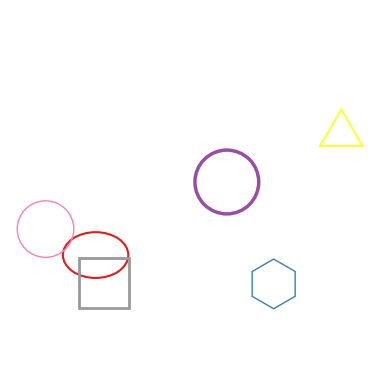[{"shape": "oval", "thickness": 1.5, "radius": 0.42, "center": [0.248, 0.337]}, {"shape": "hexagon", "thickness": 1, "radius": 0.32, "center": [0.711, 0.263]}, {"shape": "circle", "thickness": 2.5, "radius": 0.41, "center": [0.589, 0.527]}, {"shape": "triangle", "thickness": 1.5, "radius": 0.32, "center": [0.886, 0.652]}, {"shape": "circle", "thickness": 1, "radius": 0.37, "center": [0.118, 0.405]}, {"shape": "square", "thickness": 2, "radius": 0.32, "center": [0.269, 0.266]}]